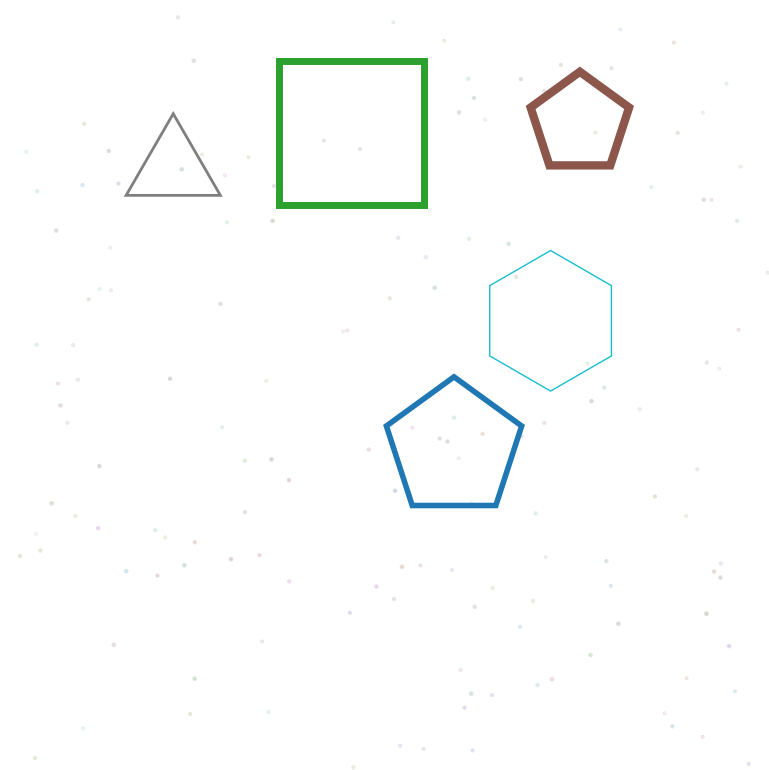[{"shape": "pentagon", "thickness": 2, "radius": 0.46, "center": [0.59, 0.418]}, {"shape": "square", "thickness": 2.5, "radius": 0.47, "center": [0.456, 0.827]}, {"shape": "pentagon", "thickness": 3, "radius": 0.34, "center": [0.753, 0.84]}, {"shape": "triangle", "thickness": 1, "radius": 0.35, "center": [0.225, 0.782]}, {"shape": "hexagon", "thickness": 0.5, "radius": 0.46, "center": [0.715, 0.583]}]